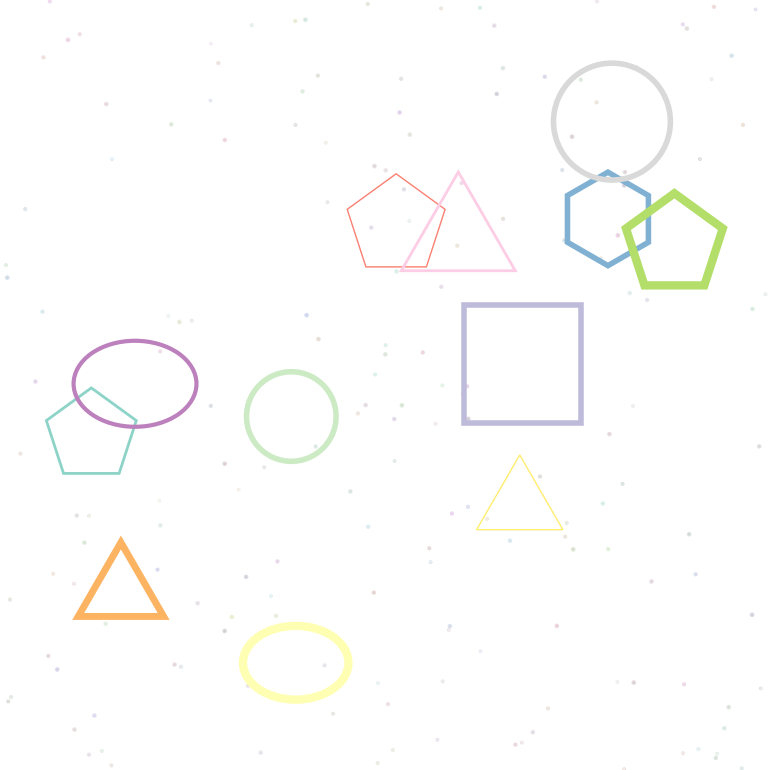[{"shape": "pentagon", "thickness": 1, "radius": 0.31, "center": [0.119, 0.435]}, {"shape": "oval", "thickness": 3, "radius": 0.34, "center": [0.384, 0.139]}, {"shape": "square", "thickness": 2, "radius": 0.38, "center": [0.678, 0.527]}, {"shape": "pentagon", "thickness": 0.5, "radius": 0.33, "center": [0.514, 0.707]}, {"shape": "hexagon", "thickness": 2, "radius": 0.3, "center": [0.79, 0.716]}, {"shape": "triangle", "thickness": 2.5, "radius": 0.32, "center": [0.157, 0.231]}, {"shape": "pentagon", "thickness": 3, "radius": 0.33, "center": [0.876, 0.683]}, {"shape": "triangle", "thickness": 1, "radius": 0.43, "center": [0.595, 0.691]}, {"shape": "circle", "thickness": 2, "radius": 0.38, "center": [0.795, 0.842]}, {"shape": "oval", "thickness": 1.5, "radius": 0.4, "center": [0.175, 0.502]}, {"shape": "circle", "thickness": 2, "radius": 0.29, "center": [0.378, 0.459]}, {"shape": "triangle", "thickness": 0.5, "radius": 0.32, "center": [0.675, 0.344]}]